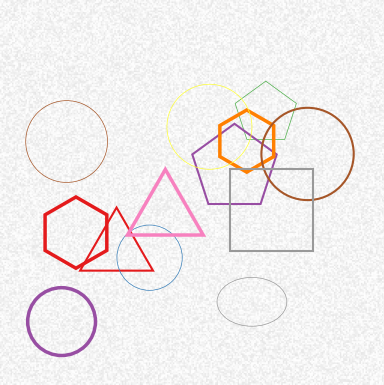[{"shape": "hexagon", "thickness": 2.5, "radius": 0.46, "center": [0.197, 0.396]}, {"shape": "triangle", "thickness": 1.5, "radius": 0.55, "center": [0.303, 0.352]}, {"shape": "circle", "thickness": 0.5, "radius": 0.42, "center": [0.389, 0.331]}, {"shape": "pentagon", "thickness": 0.5, "radius": 0.42, "center": [0.69, 0.706]}, {"shape": "pentagon", "thickness": 1.5, "radius": 0.58, "center": [0.609, 0.563]}, {"shape": "circle", "thickness": 2.5, "radius": 0.44, "center": [0.16, 0.165]}, {"shape": "hexagon", "thickness": 2.5, "radius": 0.4, "center": [0.641, 0.634]}, {"shape": "circle", "thickness": 0.5, "radius": 0.55, "center": [0.544, 0.671]}, {"shape": "circle", "thickness": 1.5, "radius": 0.6, "center": [0.799, 0.6]}, {"shape": "circle", "thickness": 0.5, "radius": 0.53, "center": [0.173, 0.632]}, {"shape": "triangle", "thickness": 2.5, "radius": 0.57, "center": [0.429, 0.446]}, {"shape": "oval", "thickness": 0.5, "radius": 0.45, "center": [0.654, 0.216]}, {"shape": "square", "thickness": 1.5, "radius": 0.54, "center": [0.705, 0.454]}]